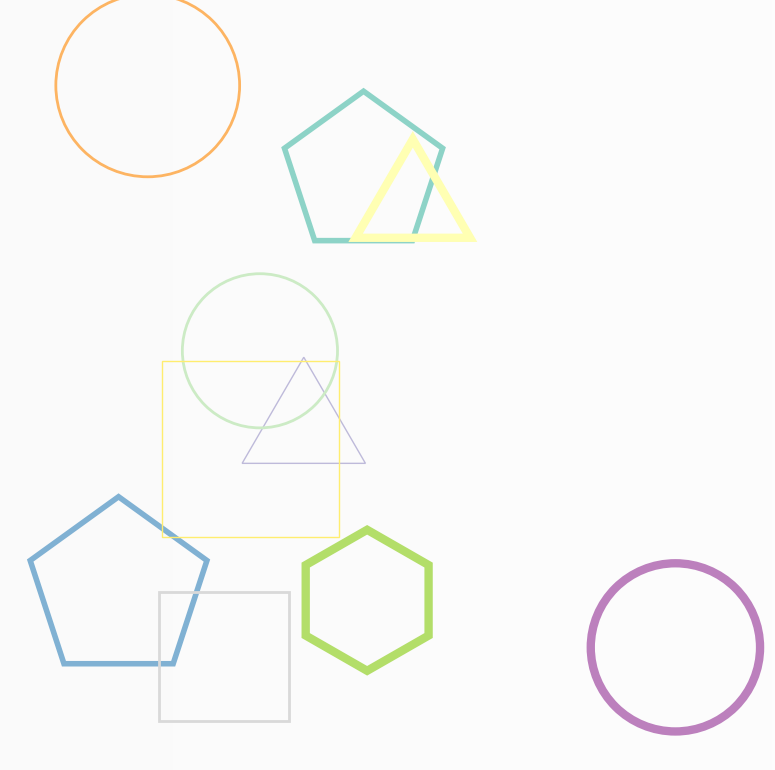[{"shape": "pentagon", "thickness": 2, "radius": 0.54, "center": [0.469, 0.774]}, {"shape": "triangle", "thickness": 3, "radius": 0.43, "center": [0.533, 0.734]}, {"shape": "triangle", "thickness": 0.5, "radius": 0.46, "center": [0.392, 0.444]}, {"shape": "pentagon", "thickness": 2, "radius": 0.6, "center": [0.153, 0.235]}, {"shape": "circle", "thickness": 1, "radius": 0.59, "center": [0.191, 0.889]}, {"shape": "hexagon", "thickness": 3, "radius": 0.46, "center": [0.474, 0.22]}, {"shape": "square", "thickness": 1, "radius": 0.42, "center": [0.289, 0.148]}, {"shape": "circle", "thickness": 3, "radius": 0.55, "center": [0.872, 0.159]}, {"shape": "circle", "thickness": 1, "radius": 0.5, "center": [0.335, 0.544]}, {"shape": "square", "thickness": 0.5, "radius": 0.57, "center": [0.323, 0.417]}]